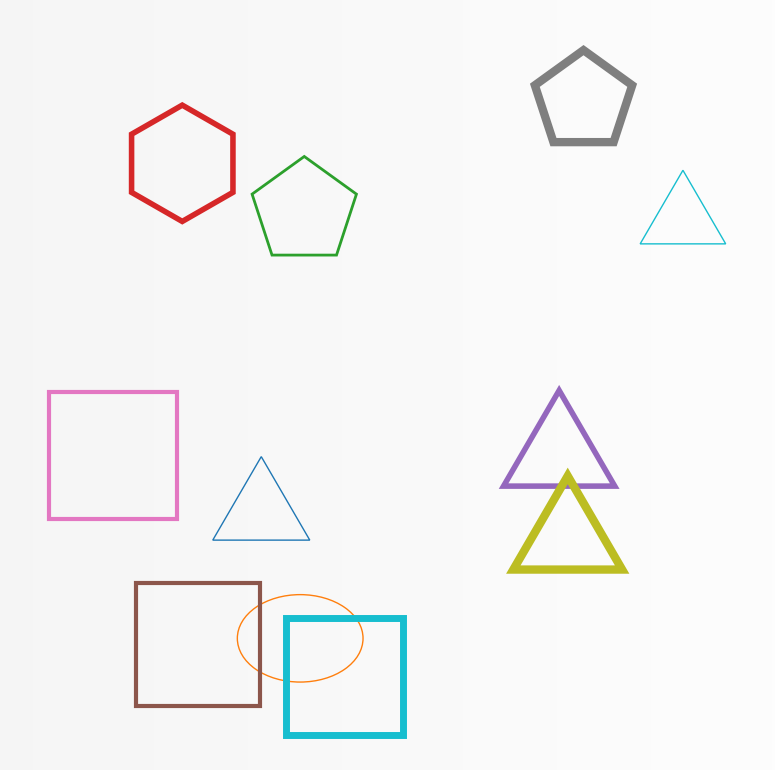[{"shape": "triangle", "thickness": 0.5, "radius": 0.36, "center": [0.337, 0.335]}, {"shape": "oval", "thickness": 0.5, "radius": 0.41, "center": [0.387, 0.171]}, {"shape": "pentagon", "thickness": 1, "radius": 0.35, "center": [0.393, 0.726]}, {"shape": "hexagon", "thickness": 2, "radius": 0.38, "center": [0.235, 0.788]}, {"shape": "triangle", "thickness": 2, "radius": 0.41, "center": [0.721, 0.41]}, {"shape": "square", "thickness": 1.5, "radius": 0.4, "center": [0.255, 0.163]}, {"shape": "square", "thickness": 1.5, "radius": 0.41, "center": [0.146, 0.409]}, {"shape": "pentagon", "thickness": 3, "radius": 0.33, "center": [0.753, 0.869]}, {"shape": "triangle", "thickness": 3, "radius": 0.41, "center": [0.733, 0.301]}, {"shape": "triangle", "thickness": 0.5, "radius": 0.32, "center": [0.881, 0.715]}, {"shape": "square", "thickness": 2.5, "radius": 0.38, "center": [0.445, 0.122]}]